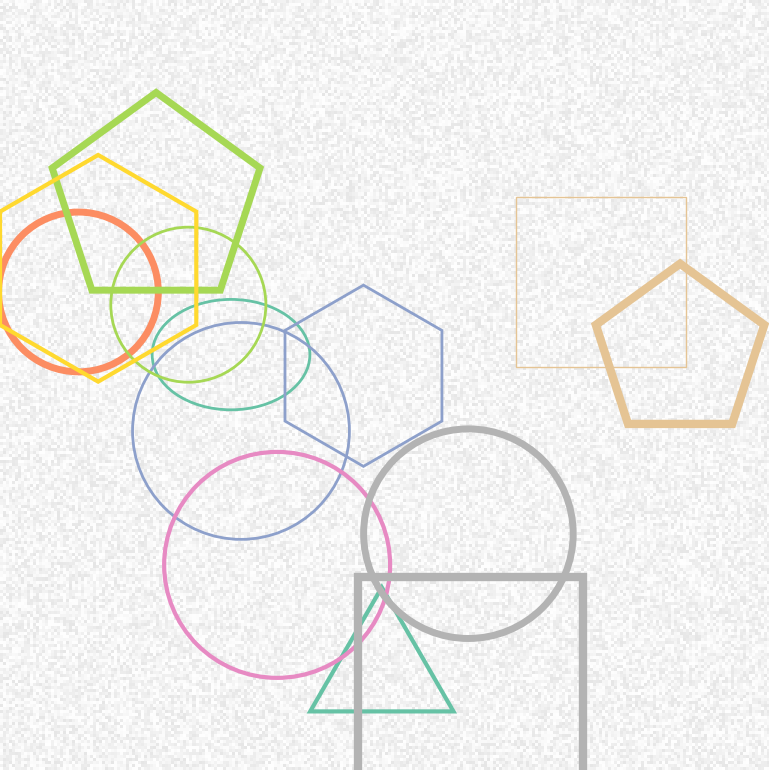[{"shape": "triangle", "thickness": 1.5, "radius": 0.54, "center": [0.496, 0.13]}, {"shape": "oval", "thickness": 1, "radius": 0.51, "center": [0.3, 0.539]}, {"shape": "circle", "thickness": 2.5, "radius": 0.52, "center": [0.102, 0.621]}, {"shape": "hexagon", "thickness": 1, "radius": 0.59, "center": [0.472, 0.512]}, {"shape": "circle", "thickness": 1, "radius": 0.7, "center": [0.313, 0.44]}, {"shape": "circle", "thickness": 1.5, "radius": 0.73, "center": [0.36, 0.266]}, {"shape": "pentagon", "thickness": 2.5, "radius": 0.71, "center": [0.203, 0.738]}, {"shape": "circle", "thickness": 1, "radius": 0.5, "center": [0.245, 0.604]}, {"shape": "hexagon", "thickness": 1.5, "radius": 0.74, "center": [0.127, 0.652]}, {"shape": "pentagon", "thickness": 3, "radius": 0.58, "center": [0.883, 0.543]}, {"shape": "square", "thickness": 0.5, "radius": 0.55, "center": [0.781, 0.633]}, {"shape": "circle", "thickness": 2.5, "radius": 0.68, "center": [0.608, 0.307]}, {"shape": "square", "thickness": 3, "radius": 0.73, "center": [0.611, 0.105]}]